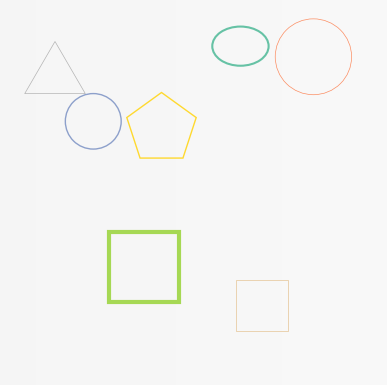[{"shape": "oval", "thickness": 1.5, "radius": 0.36, "center": [0.621, 0.88]}, {"shape": "circle", "thickness": 0.5, "radius": 0.49, "center": [0.809, 0.853]}, {"shape": "circle", "thickness": 1, "radius": 0.36, "center": [0.241, 0.685]}, {"shape": "square", "thickness": 3, "radius": 0.45, "center": [0.371, 0.307]}, {"shape": "pentagon", "thickness": 1, "radius": 0.47, "center": [0.417, 0.666]}, {"shape": "square", "thickness": 0.5, "radius": 0.33, "center": [0.676, 0.207]}, {"shape": "triangle", "thickness": 0.5, "radius": 0.45, "center": [0.142, 0.802]}]